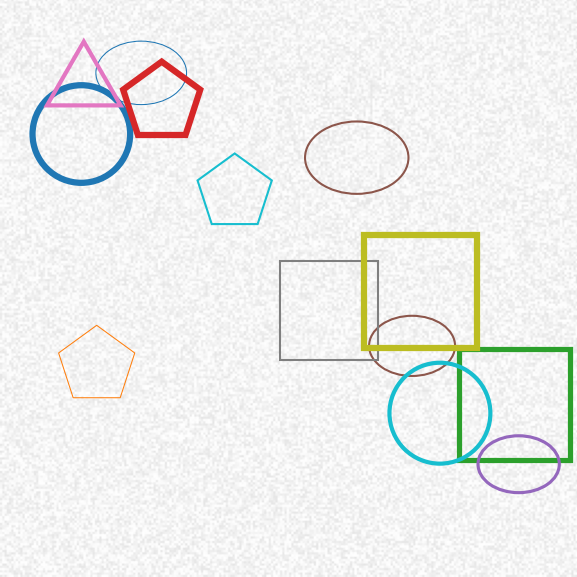[{"shape": "circle", "thickness": 3, "radius": 0.42, "center": [0.141, 0.767]}, {"shape": "oval", "thickness": 0.5, "radius": 0.39, "center": [0.245, 0.873]}, {"shape": "pentagon", "thickness": 0.5, "radius": 0.35, "center": [0.167, 0.367]}, {"shape": "square", "thickness": 2.5, "radius": 0.48, "center": [0.891, 0.299]}, {"shape": "pentagon", "thickness": 3, "radius": 0.35, "center": [0.28, 0.822]}, {"shape": "oval", "thickness": 1.5, "radius": 0.35, "center": [0.898, 0.195]}, {"shape": "oval", "thickness": 1, "radius": 0.45, "center": [0.618, 0.726]}, {"shape": "oval", "thickness": 1, "radius": 0.37, "center": [0.714, 0.4]}, {"shape": "triangle", "thickness": 2, "radius": 0.37, "center": [0.145, 0.853]}, {"shape": "square", "thickness": 1, "radius": 0.43, "center": [0.569, 0.461]}, {"shape": "square", "thickness": 3, "radius": 0.49, "center": [0.728, 0.495]}, {"shape": "circle", "thickness": 2, "radius": 0.44, "center": [0.762, 0.284]}, {"shape": "pentagon", "thickness": 1, "radius": 0.34, "center": [0.406, 0.666]}]